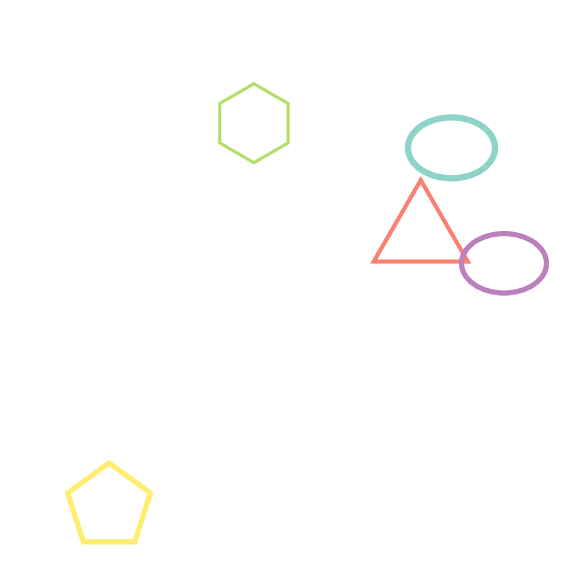[{"shape": "oval", "thickness": 3, "radius": 0.38, "center": [0.782, 0.743]}, {"shape": "triangle", "thickness": 2, "radius": 0.47, "center": [0.729, 0.593]}, {"shape": "hexagon", "thickness": 1.5, "radius": 0.34, "center": [0.44, 0.786]}, {"shape": "oval", "thickness": 2.5, "radius": 0.37, "center": [0.873, 0.543]}, {"shape": "pentagon", "thickness": 2.5, "radius": 0.38, "center": [0.189, 0.122]}]